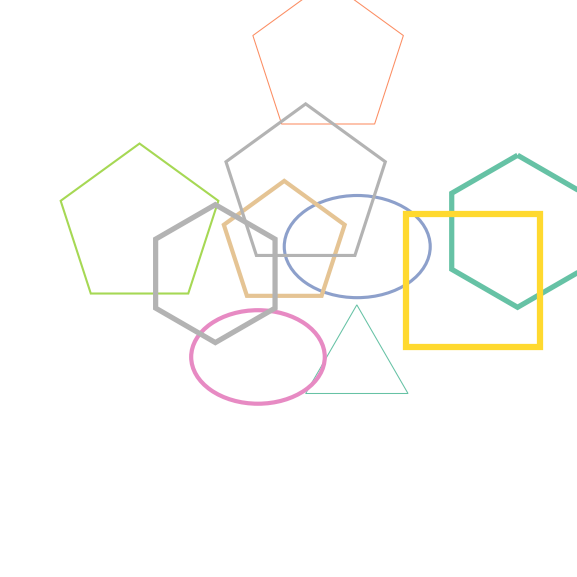[{"shape": "triangle", "thickness": 0.5, "radius": 0.51, "center": [0.618, 0.369]}, {"shape": "hexagon", "thickness": 2.5, "radius": 0.66, "center": [0.896, 0.599]}, {"shape": "pentagon", "thickness": 0.5, "radius": 0.69, "center": [0.568, 0.895]}, {"shape": "oval", "thickness": 1.5, "radius": 0.63, "center": [0.619, 0.572]}, {"shape": "oval", "thickness": 2, "radius": 0.58, "center": [0.447, 0.381]}, {"shape": "pentagon", "thickness": 1, "radius": 0.72, "center": [0.242, 0.607]}, {"shape": "square", "thickness": 3, "radius": 0.58, "center": [0.819, 0.514]}, {"shape": "pentagon", "thickness": 2, "radius": 0.55, "center": [0.492, 0.576]}, {"shape": "pentagon", "thickness": 1.5, "radius": 0.73, "center": [0.529, 0.674]}, {"shape": "hexagon", "thickness": 2.5, "radius": 0.6, "center": [0.373, 0.525]}]